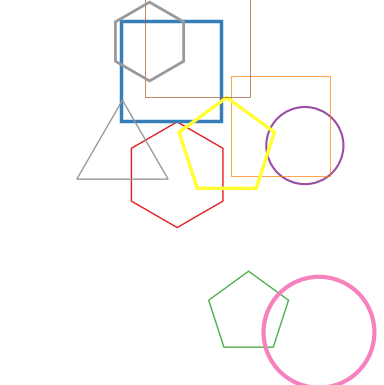[{"shape": "hexagon", "thickness": 1, "radius": 0.69, "center": [0.46, 0.546]}, {"shape": "square", "thickness": 2.5, "radius": 0.65, "center": [0.445, 0.815]}, {"shape": "pentagon", "thickness": 1, "radius": 0.55, "center": [0.646, 0.187]}, {"shape": "circle", "thickness": 1.5, "radius": 0.5, "center": [0.792, 0.622]}, {"shape": "square", "thickness": 0.5, "radius": 0.65, "center": [0.729, 0.673]}, {"shape": "pentagon", "thickness": 2.5, "radius": 0.65, "center": [0.589, 0.616]}, {"shape": "square", "thickness": 0.5, "radius": 0.68, "center": [0.513, 0.883]}, {"shape": "circle", "thickness": 3, "radius": 0.72, "center": [0.829, 0.137]}, {"shape": "triangle", "thickness": 1, "radius": 0.68, "center": [0.318, 0.603]}, {"shape": "hexagon", "thickness": 2, "radius": 0.51, "center": [0.388, 0.892]}]